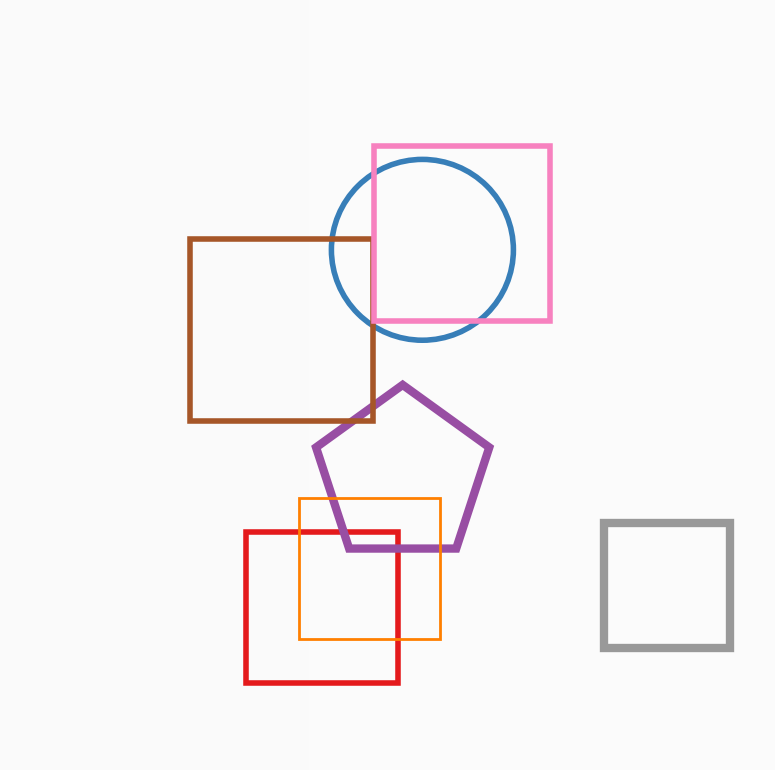[{"shape": "square", "thickness": 2, "radius": 0.49, "center": [0.415, 0.211]}, {"shape": "circle", "thickness": 2, "radius": 0.59, "center": [0.545, 0.676]}, {"shape": "pentagon", "thickness": 3, "radius": 0.59, "center": [0.52, 0.383]}, {"shape": "square", "thickness": 1, "radius": 0.46, "center": [0.477, 0.262]}, {"shape": "square", "thickness": 2, "radius": 0.59, "center": [0.363, 0.571]}, {"shape": "square", "thickness": 2, "radius": 0.57, "center": [0.596, 0.696]}, {"shape": "square", "thickness": 3, "radius": 0.41, "center": [0.86, 0.24]}]